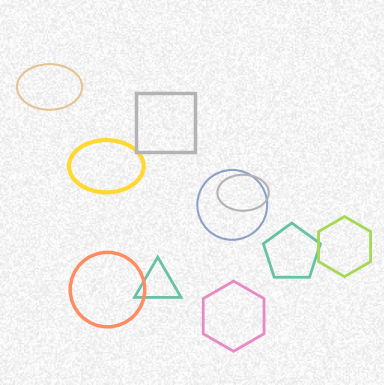[{"shape": "triangle", "thickness": 2, "radius": 0.35, "center": [0.41, 0.262]}, {"shape": "pentagon", "thickness": 2, "radius": 0.39, "center": [0.758, 0.343]}, {"shape": "circle", "thickness": 2.5, "radius": 0.48, "center": [0.279, 0.248]}, {"shape": "circle", "thickness": 1.5, "radius": 0.45, "center": [0.603, 0.468]}, {"shape": "hexagon", "thickness": 2, "radius": 0.46, "center": [0.607, 0.179]}, {"shape": "hexagon", "thickness": 2, "radius": 0.39, "center": [0.895, 0.36]}, {"shape": "oval", "thickness": 3, "radius": 0.48, "center": [0.276, 0.568]}, {"shape": "oval", "thickness": 1.5, "radius": 0.42, "center": [0.129, 0.774]}, {"shape": "oval", "thickness": 1.5, "radius": 0.33, "center": [0.631, 0.499]}, {"shape": "square", "thickness": 2.5, "radius": 0.38, "center": [0.429, 0.682]}]